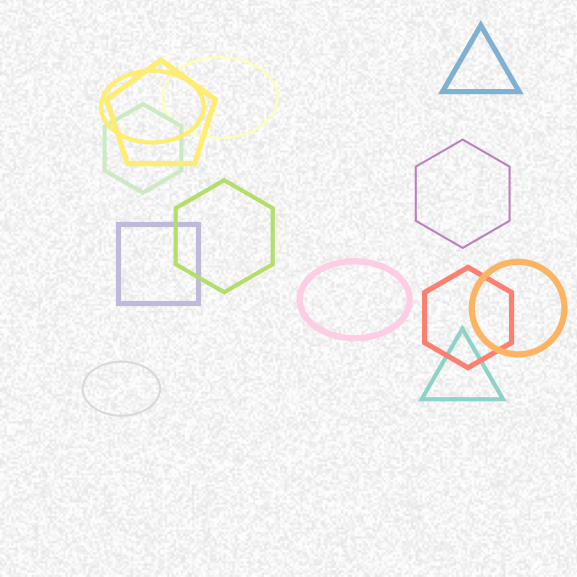[{"shape": "triangle", "thickness": 2, "radius": 0.41, "center": [0.801, 0.348]}, {"shape": "oval", "thickness": 1, "radius": 0.5, "center": [0.381, 0.83]}, {"shape": "square", "thickness": 2.5, "radius": 0.34, "center": [0.273, 0.543]}, {"shape": "hexagon", "thickness": 2.5, "radius": 0.43, "center": [0.811, 0.449]}, {"shape": "triangle", "thickness": 2.5, "radius": 0.38, "center": [0.833, 0.879]}, {"shape": "circle", "thickness": 3, "radius": 0.4, "center": [0.897, 0.466]}, {"shape": "hexagon", "thickness": 2, "radius": 0.49, "center": [0.388, 0.59]}, {"shape": "oval", "thickness": 3, "radius": 0.48, "center": [0.614, 0.48]}, {"shape": "oval", "thickness": 1, "radius": 0.33, "center": [0.21, 0.326]}, {"shape": "hexagon", "thickness": 1, "radius": 0.47, "center": [0.801, 0.664]}, {"shape": "hexagon", "thickness": 2, "radius": 0.38, "center": [0.248, 0.742]}, {"shape": "oval", "thickness": 2, "radius": 0.44, "center": [0.264, 0.814]}, {"shape": "pentagon", "thickness": 2.5, "radius": 0.5, "center": [0.279, 0.796]}]